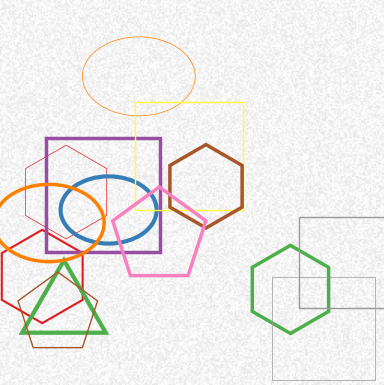[{"shape": "hexagon", "thickness": 0.5, "radius": 0.61, "center": [0.172, 0.501]}, {"shape": "hexagon", "thickness": 1.5, "radius": 0.61, "center": [0.11, 0.282]}, {"shape": "oval", "thickness": 3, "radius": 0.62, "center": [0.282, 0.455]}, {"shape": "hexagon", "thickness": 2.5, "radius": 0.57, "center": [0.754, 0.248]}, {"shape": "triangle", "thickness": 3, "radius": 0.63, "center": [0.166, 0.198]}, {"shape": "square", "thickness": 2.5, "radius": 0.74, "center": [0.268, 0.492]}, {"shape": "oval", "thickness": 2.5, "radius": 0.72, "center": [0.127, 0.421]}, {"shape": "oval", "thickness": 0.5, "radius": 0.73, "center": [0.361, 0.802]}, {"shape": "square", "thickness": 1, "radius": 0.7, "center": [0.491, 0.595]}, {"shape": "pentagon", "thickness": 1, "radius": 0.54, "center": [0.15, 0.185]}, {"shape": "hexagon", "thickness": 2.5, "radius": 0.54, "center": [0.535, 0.516]}, {"shape": "pentagon", "thickness": 2.5, "radius": 0.64, "center": [0.414, 0.387]}, {"shape": "square", "thickness": 0.5, "radius": 0.67, "center": [0.841, 0.147]}, {"shape": "square", "thickness": 1, "radius": 0.59, "center": [0.895, 0.318]}]